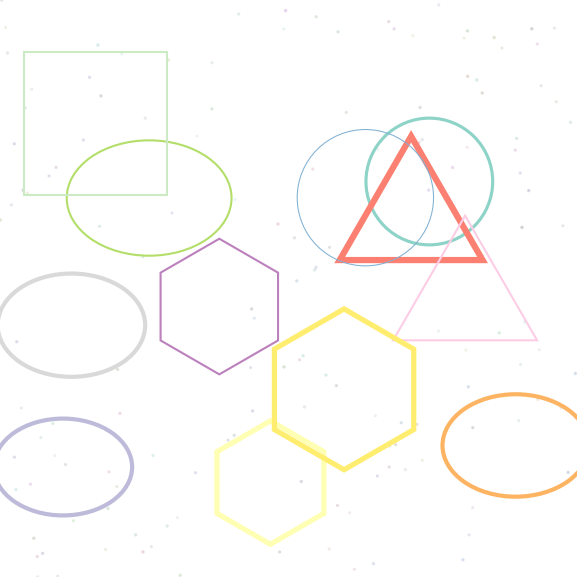[{"shape": "circle", "thickness": 1.5, "radius": 0.55, "center": [0.743, 0.685]}, {"shape": "hexagon", "thickness": 2.5, "radius": 0.53, "center": [0.468, 0.164]}, {"shape": "oval", "thickness": 2, "radius": 0.6, "center": [0.109, 0.19]}, {"shape": "triangle", "thickness": 3, "radius": 0.71, "center": [0.712, 0.62]}, {"shape": "circle", "thickness": 0.5, "radius": 0.59, "center": [0.633, 0.657]}, {"shape": "oval", "thickness": 2, "radius": 0.63, "center": [0.893, 0.228]}, {"shape": "oval", "thickness": 1, "radius": 0.71, "center": [0.258, 0.656]}, {"shape": "triangle", "thickness": 1, "radius": 0.72, "center": [0.805, 0.482]}, {"shape": "oval", "thickness": 2, "radius": 0.64, "center": [0.124, 0.436]}, {"shape": "hexagon", "thickness": 1, "radius": 0.59, "center": [0.38, 0.468]}, {"shape": "square", "thickness": 1, "radius": 0.62, "center": [0.165, 0.786]}, {"shape": "hexagon", "thickness": 2.5, "radius": 0.7, "center": [0.596, 0.325]}]